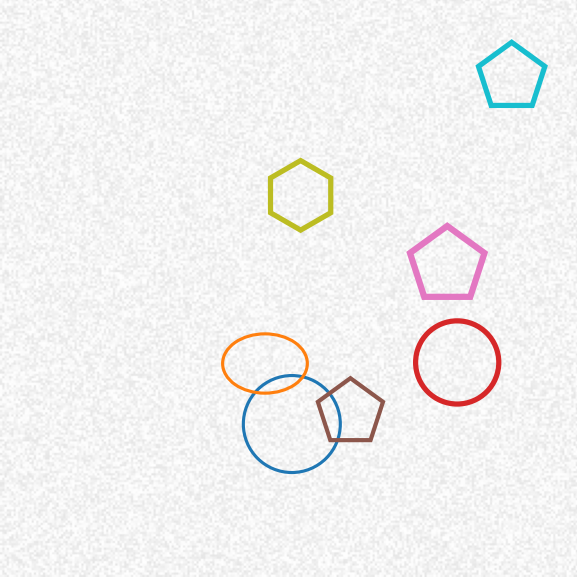[{"shape": "circle", "thickness": 1.5, "radius": 0.42, "center": [0.505, 0.265]}, {"shape": "oval", "thickness": 1.5, "radius": 0.37, "center": [0.459, 0.37]}, {"shape": "circle", "thickness": 2.5, "radius": 0.36, "center": [0.792, 0.372]}, {"shape": "pentagon", "thickness": 2, "radius": 0.3, "center": [0.607, 0.285]}, {"shape": "pentagon", "thickness": 3, "radius": 0.34, "center": [0.774, 0.54]}, {"shape": "hexagon", "thickness": 2.5, "radius": 0.3, "center": [0.521, 0.661]}, {"shape": "pentagon", "thickness": 2.5, "radius": 0.3, "center": [0.886, 0.865]}]